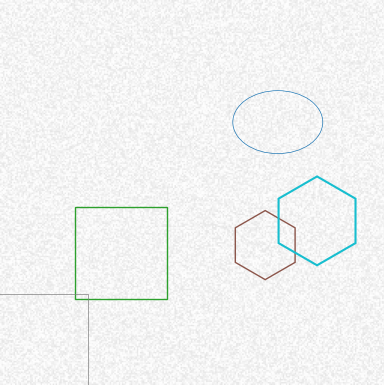[{"shape": "oval", "thickness": 0.5, "radius": 0.58, "center": [0.721, 0.683]}, {"shape": "square", "thickness": 1, "radius": 0.6, "center": [0.313, 0.342]}, {"shape": "hexagon", "thickness": 1, "radius": 0.45, "center": [0.689, 0.363]}, {"shape": "square", "thickness": 0.5, "radius": 0.59, "center": [0.111, 0.119]}, {"shape": "hexagon", "thickness": 1.5, "radius": 0.58, "center": [0.823, 0.426]}]